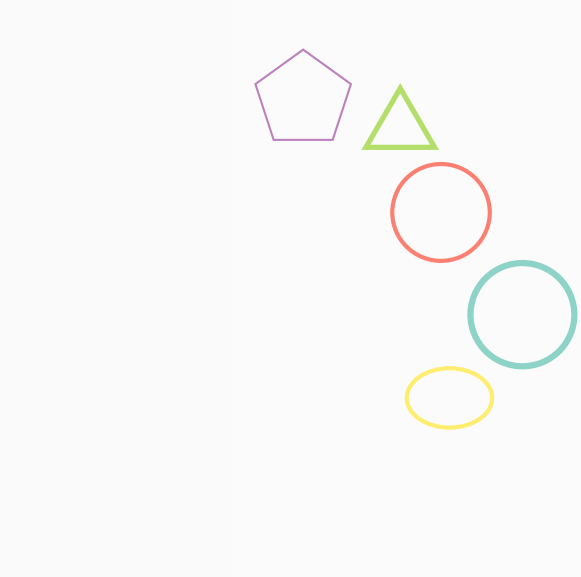[{"shape": "circle", "thickness": 3, "radius": 0.45, "center": [0.899, 0.454]}, {"shape": "circle", "thickness": 2, "radius": 0.42, "center": [0.759, 0.631]}, {"shape": "triangle", "thickness": 2.5, "radius": 0.34, "center": [0.689, 0.778]}, {"shape": "pentagon", "thickness": 1, "radius": 0.43, "center": [0.522, 0.827]}, {"shape": "oval", "thickness": 2, "radius": 0.37, "center": [0.773, 0.31]}]